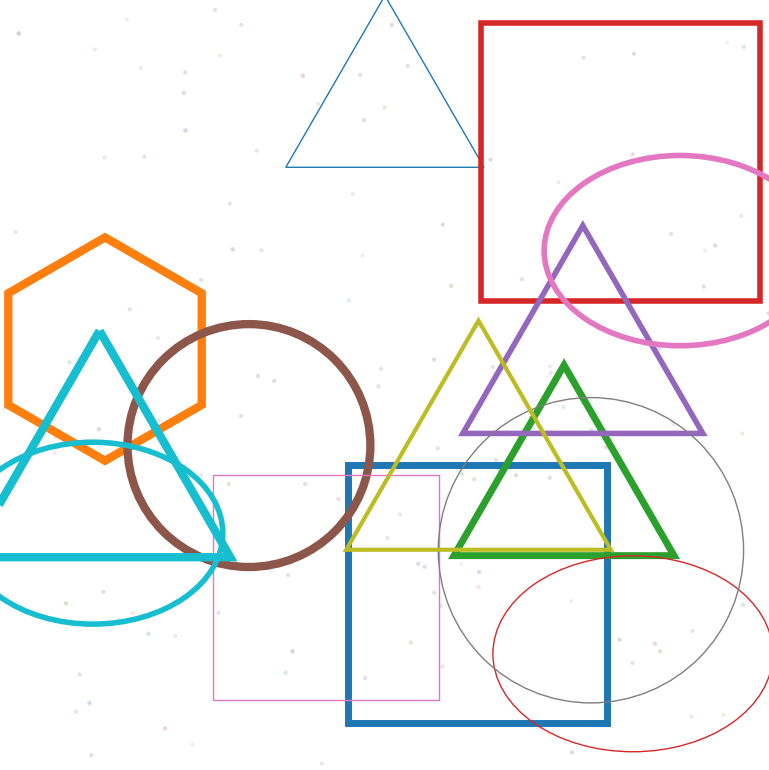[{"shape": "triangle", "thickness": 0.5, "radius": 0.74, "center": [0.5, 0.857]}, {"shape": "square", "thickness": 2.5, "radius": 0.84, "center": [0.62, 0.228]}, {"shape": "hexagon", "thickness": 3, "radius": 0.73, "center": [0.136, 0.547]}, {"shape": "triangle", "thickness": 2.5, "radius": 0.82, "center": [0.733, 0.361]}, {"shape": "oval", "thickness": 0.5, "radius": 0.91, "center": [0.822, 0.151]}, {"shape": "square", "thickness": 2, "radius": 0.9, "center": [0.806, 0.79]}, {"shape": "triangle", "thickness": 2, "radius": 0.9, "center": [0.757, 0.527]}, {"shape": "circle", "thickness": 3, "radius": 0.79, "center": [0.323, 0.421]}, {"shape": "square", "thickness": 0.5, "radius": 0.73, "center": [0.423, 0.237]}, {"shape": "oval", "thickness": 2, "radius": 0.88, "center": [0.883, 0.675]}, {"shape": "circle", "thickness": 0.5, "radius": 0.99, "center": [0.767, 0.285]}, {"shape": "triangle", "thickness": 1.5, "radius": 0.99, "center": [0.621, 0.385]}, {"shape": "oval", "thickness": 2, "radius": 0.84, "center": [0.121, 0.308]}, {"shape": "triangle", "thickness": 3, "radius": 0.98, "center": [0.129, 0.374]}]